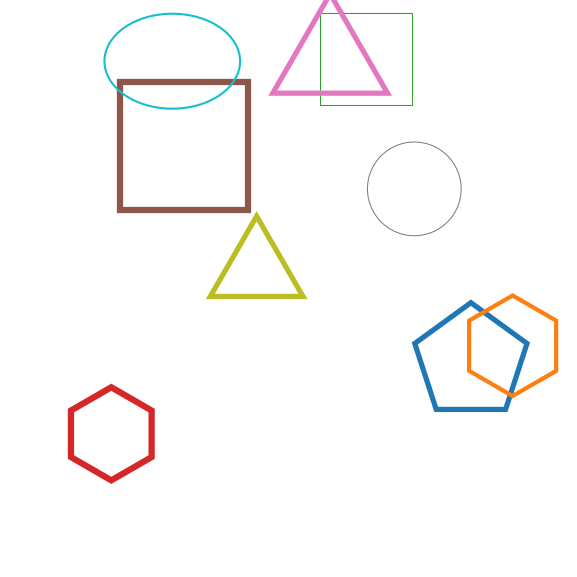[{"shape": "pentagon", "thickness": 2.5, "radius": 0.51, "center": [0.815, 0.373]}, {"shape": "hexagon", "thickness": 2, "radius": 0.44, "center": [0.888, 0.4]}, {"shape": "square", "thickness": 0.5, "radius": 0.4, "center": [0.634, 0.897]}, {"shape": "hexagon", "thickness": 3, "radius": 0.4, "center": [0.193, 0.248]}, {"shape": "square", "thickness": 3, "radius": 0.55, "center": [0.319, 0.747]}, {"shape": "triangle", "thickness": 2.5, "radius": 0.57, "center": [0.572, 0.895]}, {"shape": "circle", "thickness": 0.5, "radius": 0.41, "center": [0.717, 0.672]}, {"shape": "triangle", "thickness": 2.5, "radius": 0.46, "center": [0.444, 0.532]}, {"shape": "oval", "thickness": 1, "radius": 0.59, "center": [0.298, 0.893]}]